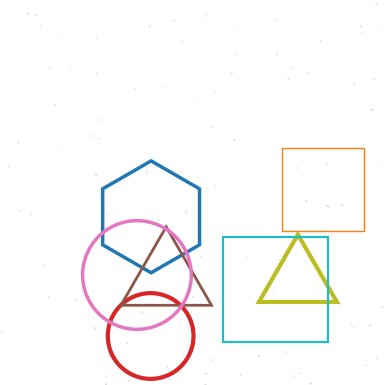[{"shape": "hexagon", "thickness": 2.5, "radius": 0.73, "center": [0.392, 0.437]}, {"shape": "square", "thickness": 1, "radius": 0.54, "center": [0.839, 0.508]}, {"shape": "circle", "thickness": 3, "radius": 0.56, "center": [0.391, 0.127]}, {"shape": "triangle", "thickness": 2, "radius": 0.68, "center": [0.432, 0.275]}, {"shape": "circle", "thickness": 2.5, "radius": 0.71, "center": [0.356, 0.286]}, {"shape": "triangle", "thickness": 3, "radius": 0.58, "center": [0.774, 0.274]}, {"shape": "square", "thickness": 1.5, "radius": 0.68, "center": [0.716, 0.248]}]